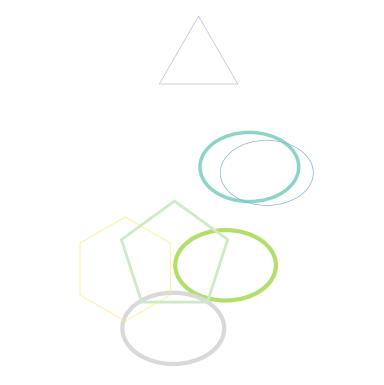[{"shape": "oval", "thickness": 2.5, "radius": 0.64, "center": [0.648, 0.566]}, {"shape": "triangle", "thickness": 0.5, "radius": 0.59, "center": [0.516, 0.841]}, {"shape": "oval", "thickness": 0.5, "radius": 0.6, "center": [0.693, 0.551]}, {"shape": "oval", "thickness": 3, "radius": 0.65, "center": [0.586, 0.311]}, {"shape": "oval", "thickness": 3, "radius": 0.66, "center": [0.45, 0.147]}, {"shape": "pentagon", "thickness": 2, "radius": 0.73, "center": [0.453, 0.333]}, {"shape": "hexagon", "thickness": 0.5, "radius": 0.68, "center": [0.325, 0.301]}]